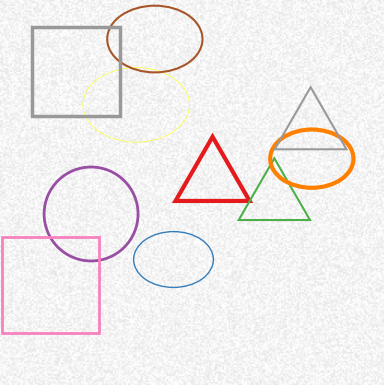[{"shape": "triangle", "thickness": 3, "radius": 0.56, "center": [0.552, 0.534]}, {"shape": "oval", "thickness": 1, "radius": 0.52, "center": [0.451, 0.326]}, {"shape": "triangle", "thickness": 1.5, "radius": 0.53, "center": [0.713, 0.482]}, {"shape": "circle", "thickness": 2, "radius": 0.61, "center": [0.237, 0.444]}, {"shape": "oval", "thickness": 3, "radius": 0.54, "center": [0.81, 0.588]}, {"shape": "oval", "thickness": 0.5, "radius": 0.69, "center": [0.354, 0.728]}, {"shape": "oval", "thickness": 1.5, "radius": 0.62, "center": [0.402, 0.899]}, {"shape": "square", "thickness": 2, "radius": 0.63, "center": [0.131, 0.26]}, {"shape": "square", "thickness": 2.5, "radius": 0.57, "center": [0.198, 0.814]}, {"shape": "triangle", "thickness": 1.5, "radius": 0.54, "center": [0.807, 0.666]}]